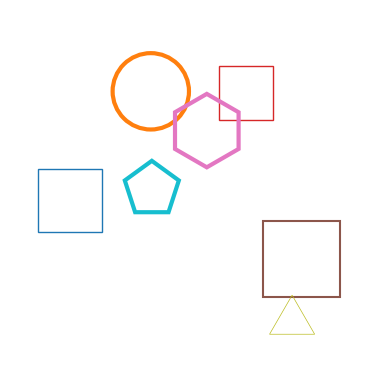[{"shape": "square", "thickness": 1, "radius": 0.41, "center": [0.182, 0.479]}, {"shape": "circle", "thickness": 3, "radius": 0.5, "center": [0.392, 0.763]}, {"shape": "square", "thickness": 1, "radius": 0.35, "center": [0.64, 0.758]}, {"shape": "square", "thickness": 1.5, "radius": 0.5, "center": [0.782, 0.327]}, {"shape": "hexagon", "thickness": 3, "radius": 0.48, "center": [0.537, 0.661]}, {"shape": "triangle", "thickness": 0.5, "radius": 0.34, "center": [0.759, 0.166]}, {"shape": "pentagon", "thickness": 3, "radius": 0.37, "center": [0.394, 0.508]}]